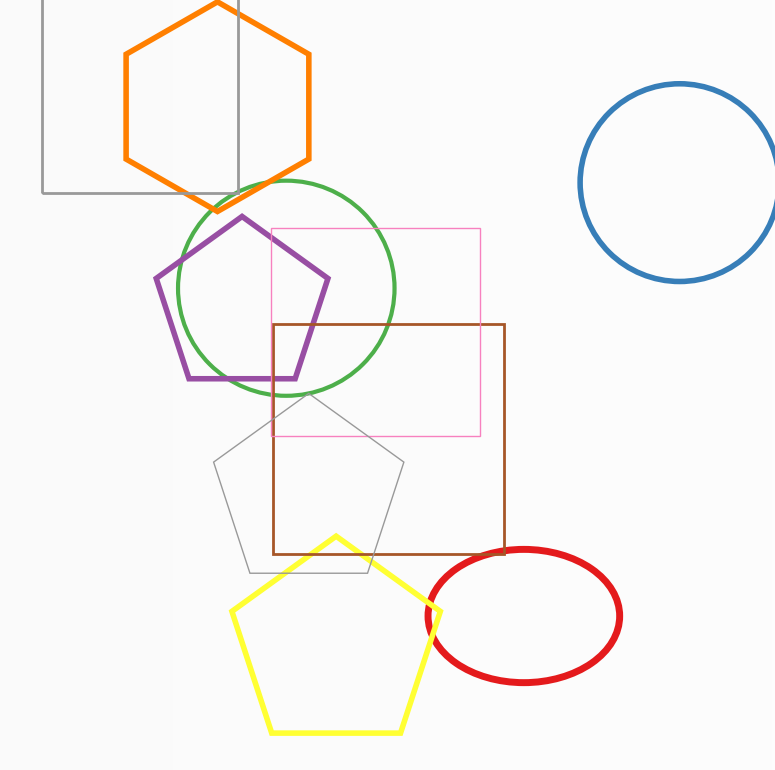[{"shape": "oval", "thickness": 2.5, "radius": 0.62, "center": [0.676, 0.2]}, {"shape": "circle", "thickness": 2, "radius": 0.64, "center": [0.877, 0.763]}, {"shape": "circle", "thickness": 1.5, "radius": 0.7, "center": [0.369, 0.626]}, {"shape": "pentagon", "thickness": 2, "radius": 0.58, "center": [0.312, 0.602]}, {"shape": "hexagon", "thickness": 2, "radius": 0.68, "center": [0.281, 0.861]}, {"shape": "pentagon", "thickness": 2, "radius": 0.71, "center": [0.434, 0.162]}, {"shape": "square", "thickness": 1, "radius": 0.75, "center": [0.501, 0.43]}, {"shape": "square", "thickness": 0.5, "radius": 0.68, "center": [0.484, 0.569]}, {"shape": "square", "thickness": 1, "radius": 0.63, "center": [0.181, 0.875]}, {"shape": "pentagon", "thickness": 0.5, "radius": 0.65, "center": [0.398, 0.36]}]